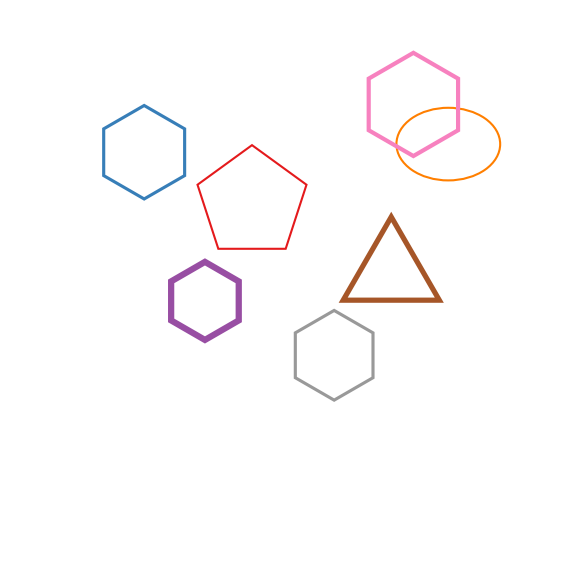[{"shape": "pentagon", "thickness": 1, "radius": 0.5, "center": [0.436, 0.649]}, {"shape": "hexagon", "thickness": 1.5, "radius": 0.4, "center": [0.25, 0.736]}, {"shape": "hexagon", "thickness": 3, "radius": 0.34, "center": [0.355, 0.478]}, {"shape": "oval", "thickness": 1, "radius": 0.45, "center": [0.776, 0.75]}, {"shape": "triangle", "thickness": 2.5, "radius": 0.48, "center": [0.677, 0.527]}, {"shape": "hexagon", "thickness": 2, "radius": 0.45, "center": [0.716, 0.818]}, {"shape": "hexagon", "thickness": 1.5, "radius": 0.39, "center": [0.579, 0.384]}]